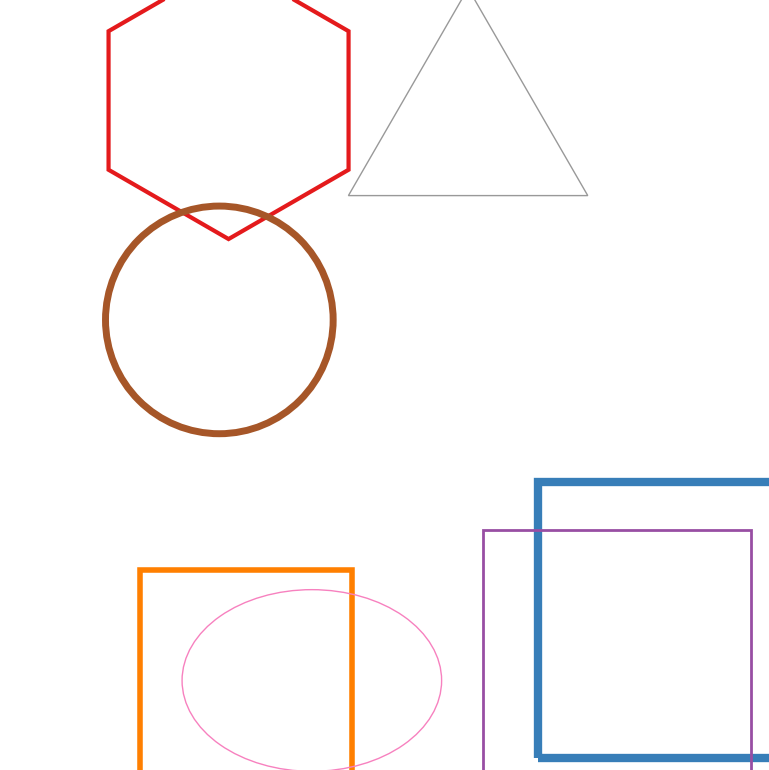[{"shape": "hexagon", "thickness": 1.5, "radius": 0.9, "center": [0.297, 0.87]}, {"shape": "square", "thickness": 3, "radius": 0.9, "center": [0.878, 0.195]}, {"shape": "square", "thickness": 1, "radius": 0.87, "center": [0.801, 0.138]}, {"shape": "square", "thickness": 2, "radius": 0.69, "center": [0.319, 0.122]}, {"shape": "circle", "thickness": 2.5, "radius": 0.74, "center": [0.285, 0.585]}, {"shape": "oval", "thickness": 0.5, "radius": 0.84, "center": [0.405, 0.116]}, {"shape": "triangle", "thickness": 0.5, "radius": 0.9, "center": [0.608, 0.836]}]